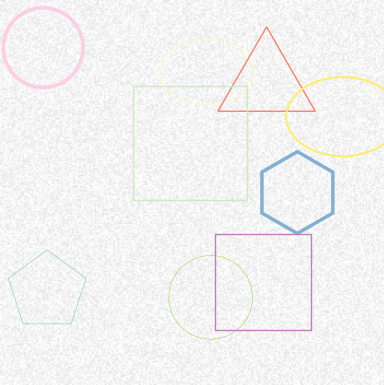[{"shape": "pentagon", "thickness": 0.5, "radius": 0.53, "center": [0.122, 0.245]}, {"shape": "oval", "thickness": 0.5, "radius": 0.61, "center": [0.536, 0.813]}, {"shape": "triangle", "thickness": 1, "radius": 0.73, "center": [0.692, 0.784]}, {"shape": "hexagon", "thickness": 2.5, "radius": 0.53, "center": [0.772, 0.5]}, {"shape": "circle", "thickness": 0.5, "radius": 0.54, "center": [0.547, 0.228]}, {"shape": "circle", "thickness": 2.5, "radius": 0.52, "center": [0.112, 0.876]}, {"shape": "square", "thickness": 1, "radius": 0.62, "center": [0.684, 0.268]}, {"shape": "square", "thickness": 1, "radius": 0.74, "center": [0.493, 0.629]}, {"shape": "oval", "thickness": 1.5, "radius": 0.73, "center": [0.891, 0.697]}]